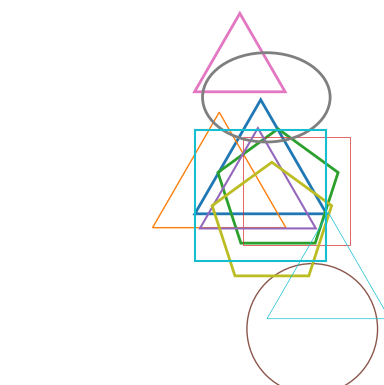[{"shape": "triangle", "thickness": 2, "radius": 0.99, "center": [0.677, 0.543]}, {"shape": "triangle", "thickness": 1, "radius": 1.0, "center": [0.569, 0.509]}, {"shape": "pentagon", "thickness": 2, "radius": 0.82, "center": [0.722, 0.501]}, {"shape": "square", "thickness": 0.5, "radius": 0.7, "center": [0.77, 0.504]}, {"shape": "triangle", "thickness": 1.5, "radius": 0.87, "center": [0.67, 0.494]}, {"shape": "circle", "thickness": 1, "radius": 0.85, "center": [0.811, 0.146]}, {"shape": "triangle", "thickness": 2, "radius": 0.68, "center": [0.623, 0.83]}, {"shape": "oval", "thickness": 2, "radius": 0.83, "center": [0.692, 0.747]}, {"shape": "pentagon", "thickness": 2, "radius": 0.82, "center": [0.706, 0.415]}, {"shape": "triangle", "thickness": 0.5, "radius": 0.92, "center": [0.853, 0.264]}, {"shape": "square", "thickness": 1.5, "radius": 0.85, "center": [0.676, 0.492]}]